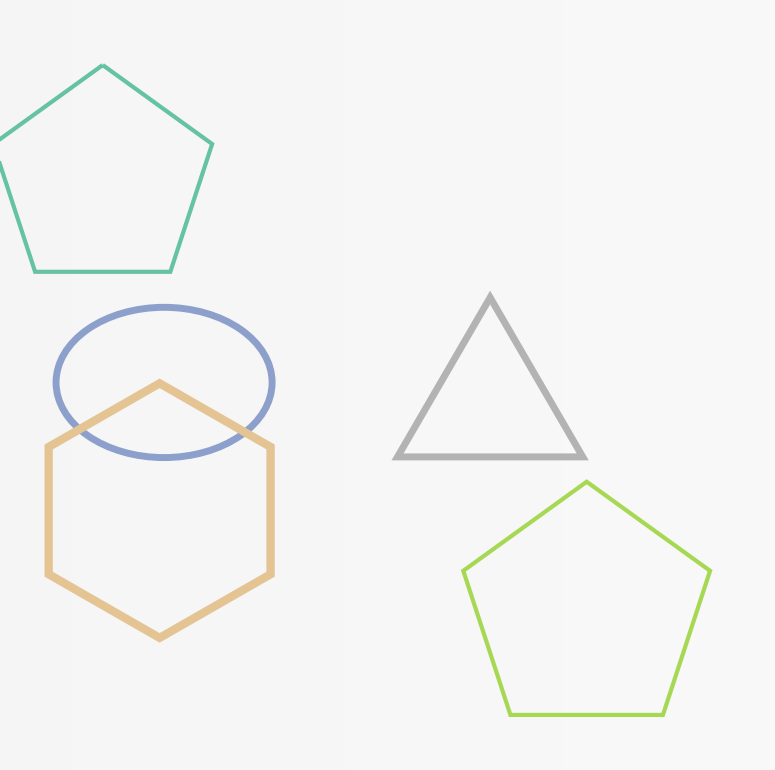[{"shape": "pentagon", "thickness": 1.5, "radius": 0.74, "center": [0.133, 0.767]}, {"shape": "oval", "thickness": 2.5, "radius": 0.7, "center": [0.212, 0.503]}, {"shape": "pentagon", "thickness": 1.5, "radius": 0.84, "center": [0.757, 0.207]}, {"shape": "hexagon", "thickness": 3, "radius": 0.83, "center": [0.206, 0.337]}, {"shape": "triangle", "thickness": 2.5, "radius": 0.69, "center": [0.632, 0.476]}]